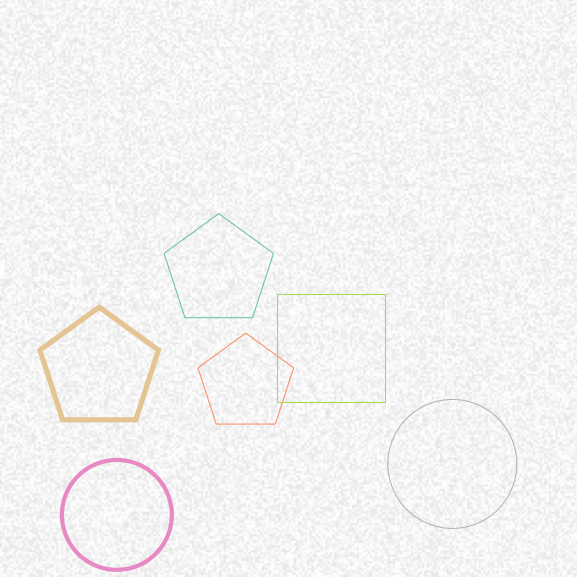[{"shape": "pentagon", "thickness": 0.5, "radius": 0.5, "center": [0.379, 0.53]}, {"shape": "pentagon", "thickness": 0.5, "radius": 0.44, "center": [0.426, 0.335]}, {"shape": "circle", "thickness": 2, "radius": 0.48, "center": [0.202, 0.108]}, {"shape": "square", "thickness": 0.5, "radius": 0.47, "center": [0.573, 0.396]}, {"shape": "pentagon", "thickness": 2.5, "radius": 0.54, "center": [0.172, 0.359]}, {"shape": "circle", "thickness": 0.5, "radius": 0.56, "center": [0.783, 0.196]}]